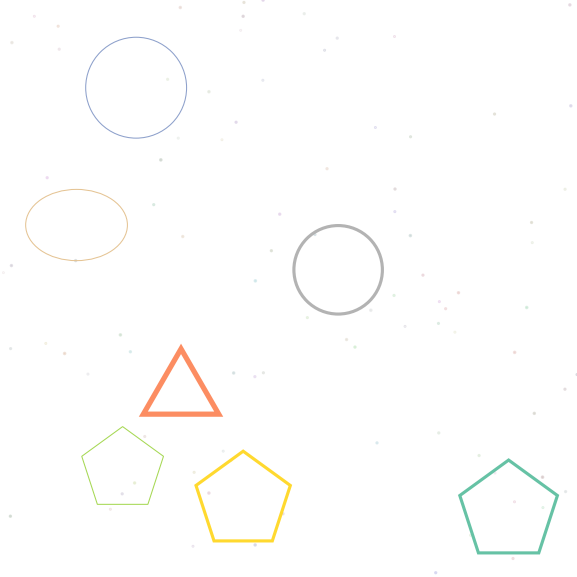[{"shape": "pentagon", "thickness": 1.5, "radius": 0.44, "center": [0.881, 0.114]}, {"shape": "triangle", "thickness": 2.5, "radius": 0.38, "center": [0.313, 0.32]}, {"shape": "circle", "thickness": 0.5, "radius": 0.44, "center": [0.236, 0.847]}, {"shape": "pentagon", "thickness": 0.5, "radius": 0.37, "center": [0.212, 0.186]}, {"shape": "pentagon", "thickness": 1.5, "radius": 0.43, "center": [0.421, 0.132]}, {"shape": "oval", "thickness": 0.5, "radius": 0.44, "center": [0.133, 0.61]}, {"shape": "circle", "thickness": 1.5, "radius": 0.38, "center": [0.586, 0.532]}]